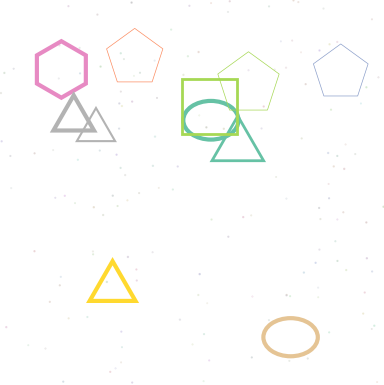[{"shape": "oval", "thickness": 3, "radius": 0.36, "center": [0.548, 0.688]}, {"shape": "triangle", "thickness": 2, "radius": 0.39, "center": [0.618, 0.621]}, {"shape": "pentagon", "thickness": 0.5, "radius": 0.38, "center": [0.35, 0.849]}, {"shape": "pentagon", "thickness": 0.5, "radius": 0.37, "center": [0.885, 0.811]}, {"shape": "hexagon", "thickness": 3, "radius": 0.37, "center": [0.159, 0.82]}, {"shape": "square", "thickness": 2, "radius": 0.36, "center": [0.544, 0.723]}, {"shape": "pentagon", "thickness": 0.5, "radius": 0.42, "center": [0.645, 0.782]}, {"shape": "triangle", "thickness": 3, "radius": 0.34, "center": [0.292, 0.253]}, {"shape": "oval", "thickness": 3, "radius": 0.35, "center": [0.755, 0.124]}, {"shape": "triangle", "thickness": 1.5, "radius": 0.29, "center": [0.249, 0.662]}, {"shape": "triangle", "thickness": 3, "radius": 0.3, "center": [0.191, 0.691]}]